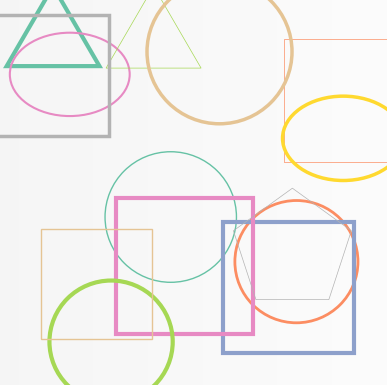[{"shape": "circle", "thickness": 1, "radius": 0.85, "center": [0.441, 0.436]}, {"shape": "triangle", "thickness": 3, "radius": 0.69, "center": [0.137, 0.897]}, {"shape": "square", "thickness": 0.5, "radius": 0.8, "center": [0.892, 0.739]}, {"shape": "circle", "thickness": 2, "radius": 0.79, "center": [0.765, 0.32]}, {"shape": "square", "thickness": 3, "radius": 0.84, "center": [0.746, 0.253]}, {"shape": "oval", "thickness": 1.5, "radius": 0.77, "center": [0.18, 0.807]}, {"shape": "square", "thickness": 3, "radius": 0.88, "center": [0.476, 0.309]}, {"shape": "circle", "thickness": 3, "radius": 0.8, "center": [0.287, 0.112]}, {"shape": "triangle", "thickness": 0.5, "radius": 0.71, "center": [0.396, 0.894]}, {"shape": "oval", "thickness": 2.5, "radius": 0.78, "center": [0.886, 0.641]}, {"shape": "square", "thickness": 1, "radius": 0.71, "center": [0.248, 0.263]}, {"shape": "circle", "thickness": 2.5, "radius": 0.94, "center": [0.566, 0.866]}, {"shape": "pentagon", "thickness": 0.5, "radius": 0.8, "center": [0.755, 0.351]}, {"shape": "square", "thickness": 2.5, "radius": 0.79, "center": [0.123, 0.803]}]